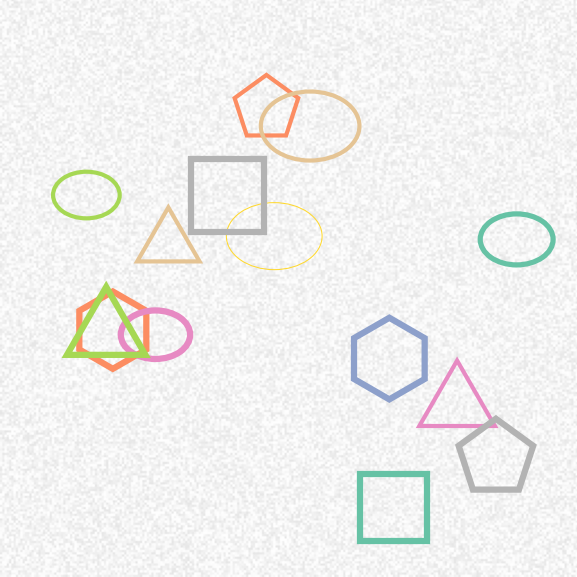[{"shape": "square", "thickness": 3, "radius": 0.29, "center": [0.682, 0.12]}, {"shape": "oval", "thickness": 2.5, "radius": 0.32, "center": [0.895, 0.585]}, {"shape": "pentagon", "thickness": 2, "radius": 0.29, "center": [0.461, 0.811]}, {"shape": "hexagon", "thickness": 3, "radius": 0.33, "center": [0.195, 0.427]}, {"shape": "hexagon", "thickness": 3, "radius": 0.35, "center": [0.674, 0.378]}, {"shape": "triangle", "thickness": 2, "radius": 0.38, "center": [0.792, 0.299]}, {"shape": "oval", "thickness": 3, "radius": 0.3, "center": [0.269, 0.42]}, {"shape": "triangle", "thickness": 3, "radius": 0.39, "center": [0.184, 0.424]}, {"shape": "oval", "thickness": 2, "radius": 0.29, "center": [0.15, 0.661]}, {"shape": "oval", "thickness": 0.5, "radius": 0.41, "center": [0.475, 0.59]}, {"shape": "triangle", "thickness": 2, "radius": 0.31, "center": [0.292, 0.578]}, {"shape": "oval", "thickness": 2, "radius": 0.43, "center": [0.537, 0.781]}, {"shape": "pentagon", "thickness": 3, "radius": 0.34, "center": [0.859, 0.206]}, {"shape": "square", "thickness": 3, "radius": 0.32, "center": [0.394, 0.66]}]